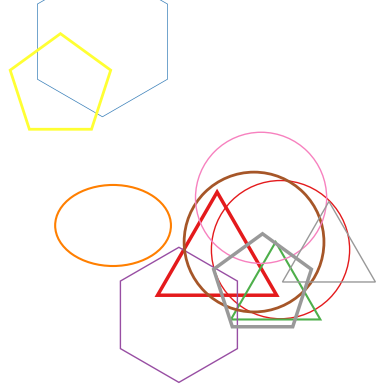[{"shape": "triangle", "thickness": 2.5, "radius": 0.89, "center": [0.564, 0.322]}, {"shape": "circle", "thickness": 1, "radius": 0.9, "center": [0.729, 0.352]}, {"shape": "hexagon", "thickness": 0.5, "radius": 0.98, "center": [0.266, 0.892]}, {"shape": "triangle", "thickness": 1.5, "radius": 0.67, "center": [0.716, 0.237]}, {"shape": "hexagon", "thickness": 1, "radius": 0.88, "center": [0.465, 0.182]}, {"shape": "oval", "thickness": 1.5, "radius": 0.75, "center": [0.294, 0.414]}, {"shape": "pentagon", "thickness": 2, "radius": 0.69, "center": [0.157, 0.775]}, {"shape": "circle", "thickness": 2, "radius": 0.91, "center": [0.66, 0.371]}, {"shape": "circle", "thickness": 1, "radius": 0.85, "center": [0.678, 0.486]}, {"shape": "triangle", "thickness": 1, "radius": 0.7, "center": [0.854, 0.337]}, {"shape": "pentagon", "thickness": 2.5, "radius": 0.67, "center": [0.682, 0.259]}]